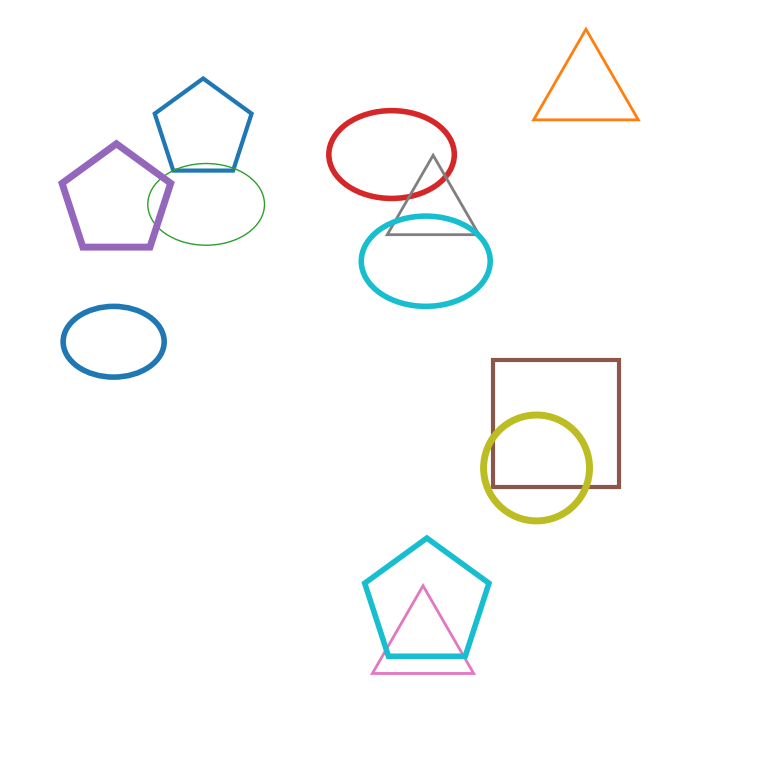[{"shape": "pentagon", "thickness": 1.5, "radius": 0.33, "center": [0.264, 0.832]}, {"shape": "oval", "thickness": 2, "radius": 0.33, "center": [0.148, 0.556]}, {"shape": "triangle", "thickness": 1, "radius": 0.39, "center": [0.761, 0.884]}, {"shape": "oval", "thickness": 0.5, "radius": 0.38, "center": [0.268, 0.735]}, {"shape": "oval", "thickness": 2, "radius": 0.41, "center": [0.509, 0.799]}, {"shape": "pentagon", "thickness": 2.5, "radius": 0.37, "center": [0.151, 0.739]}, {"shape": "square", "thickness": 1.5, "radius": 0.41, "center": [0.722, 0.45]}, {"shape": "triangle", "thickness": 1, "radius": 0.38, "center": [0.549, 0.163]}, {"shape": "triangle", "thickness": 1, "radius": 0.34, "center": [0.563, 0.73]}, {"shape": "circle", "thickness": 2.5, "radius": 0.34, "center": [0.697, 0.392]}, {"shape": "pentagon", "thickness": 2, "radius": 0.42, "center": [0.554, 0.216]}, {"shape": "oval", "thickness": 2, "radius": 0.42, "center": [0.553, 0.661]}]